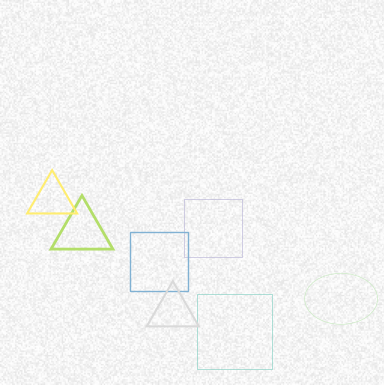[{"shape": "square", "thickness": 0.5, "radius": 0.48, "center": [0.609, 0.139]}, {"shape": "square", "thickness": 0.5, "radius": 0.38, "center": [0.554, 0.408]}, {"shape": "square", "thickness": 1, "radius": 0.38, "center": [0.412, 0.321]}, {"shape": "triangle", "thickness": 2, "radius": 0.46, "center": [0.213, 0.399]}, {"shape": "triangle", "thickness": 1.5, "radius": 0.39, "center": [0.449, 0.191]}, {"shape": "oval", "thickness": 0.5, "radius": 0.47, "center": [0.886, 0.224]}, {"shape": "triangle", "thickness": 1.5, "radius": 0.38, "center": [0.135, 0.483]}]